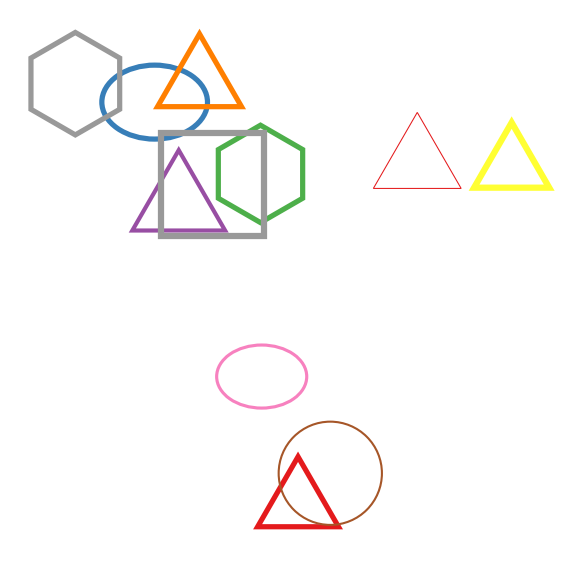[{"shape": "triangle", "thickness": 0.5, "radius": 0.44, "center": [0.723, 0.717]}, {"shape": "triangle", "thickness": 2.5, "radius": 0.4, "center": [0.516, 0.127]}, {"shape": "oval", "thickness": 2.5, "radius": 0.46, "center": [0.268, 0.822]}, {"shape": "hexagon", "thickness": 2.5, "radius": 0.42, "center": [0.451, 0.698]}, {"shape": "triangle", "thickness": 2, "radius": 0.46, "center": [0.309, 0.646]}, {"shape": "triangle", "thickness": 2.5, "radius": 0.42, "center": [0.345, 0.856]}, {"shape": "triangle", "thickness": 3, "radius": 0.38, "center": [0.886, 0.712]}, {"shape": "circle", "thickness": 1, "radius": 0.45, "center": [0.572, 0.18]}, {"shape": "oval", "thickness": 1.5, "radius": 0.39, "center": [0.453, 0.347]}, {"shape": "hexagon", "thickness": 2.5, "radius": 0.44, "center": [0.13, 0.854]}, {"shape": "square", "thickness": 3, "radius": 0.45, "center": [0.368, 0.679]}]